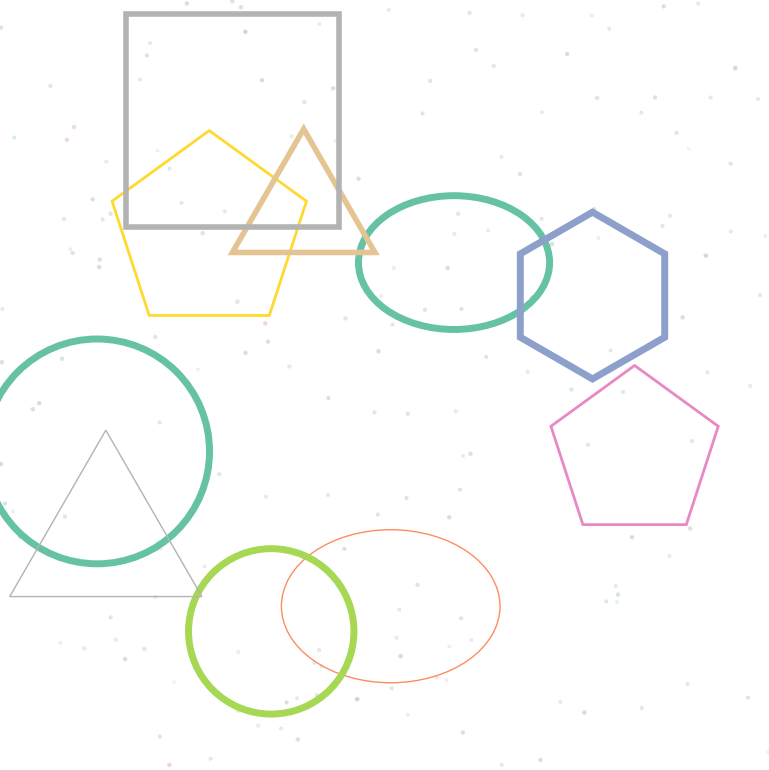[{"shape": "circle", "thickness": 2.5, "radius": 0.73, "center": [0.126, 0.414]}, {"shape": "oval", "thickness": 2.5, "radius": 0.62, "center": [0.59, 0.659]}, {"shape": "oval", "thickness": 0.5, "radius": 0.71, "center": [0.507, 0.213]}, {"shape": "hexagon", "thickness": 2.5, "radius": 0.54, "center": [0.769, 0.616]}, {"shape": "pentagon", "thickness": 1, "radius": 0.57, "center": [0.824, 0.411]}, {"shape": "circle", "thickness": 2.5, "radius": 0.54, "center": [0.352, 0.18]}, {"shape": "pentagon", "thickness": 1, "radius": 0.66, "center": [0.272, 0.698]}, {"shape": "triangle", "thickness": 2, "radius": 0.53, "center": [0.394, 0.726]}, {"shape": "square", "thickness": 2, "radius": 0.69, "center": [0.302, 0.843]}, {"shape": "triangle", "thickness": 0.5, "radius": 0.72, "center": [0.137, 0.297]}]